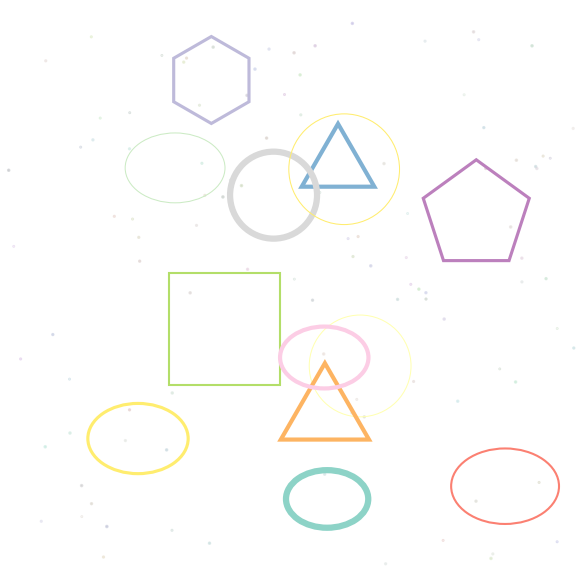[{"shape": "oval", "thickness": 3, "radius": 0.36, "center": [0.566, 0.135]}, {"shape": "circle", "thickness": 0.5, "radius": 0.44, "center": [0.624, 0.365]}, {"shape": "hexagon", "thickness": 1.5, "radius": 0.38, "center": [0.366, 0.861]}, {"shape": "oval", "thickness": 1, "radius": 0.47, "center": [0.875, 0.157]}, {"shape": "triangle", "thickness": 2, "radius": 0.36, "center": [0.585, 0.712]}, {"shape": "triangle", "thickness": 2, "radius": 0.44, "center": [0.563, 0.282]}, {"shape": "square", "thickness": 1, "radius": 0.48, "center": [0.389, 0.429]}, {"shape": "oval", "thickness": 2, "radius": 0.38, "center": [0.561, 0.38]}, {"shape": "circle", "thickness": 3, "radius": 0.38, "center": [0.474, 0.661]}, {"shape": "pentagon", "thickness": 1.5, "radius": 0.48, "center": [0.825, 0.626]}, {"shape": "oval", "thickness": 0.5, "radius": 0.43, "center": [0.303, 0.708]}, {"shape": "circle", "thickness": 0.5, "radius": 0.48, "center": [0.596, 0.706]}, {"shape": "oval", "thickness": 1.5, "radius": 0.43, "center": [0.239, 0.24]}]